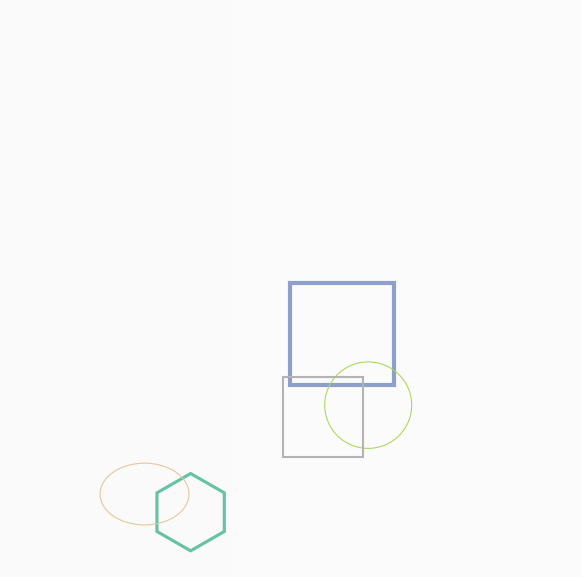[{"shape": "hexagon", "thickness": 1.5, "radius": 0.33, "center": [0.328, 0.112]}, {"shape": "square", "thickness": 2, "radius": 0.44, "center": [0.589, 0.421]}, {"shape": "circle", "thickness": 0.5, "radius": 0.37, "center": [0.633, 0.298]}, {"shape": "oval", "thickness": 0.5, "radius": 0.38, "center": [0.249, 0.144]}, {"shape": "square", "thickness": 1, "radius": 0.35, "center": [0.556, 0.278]}]